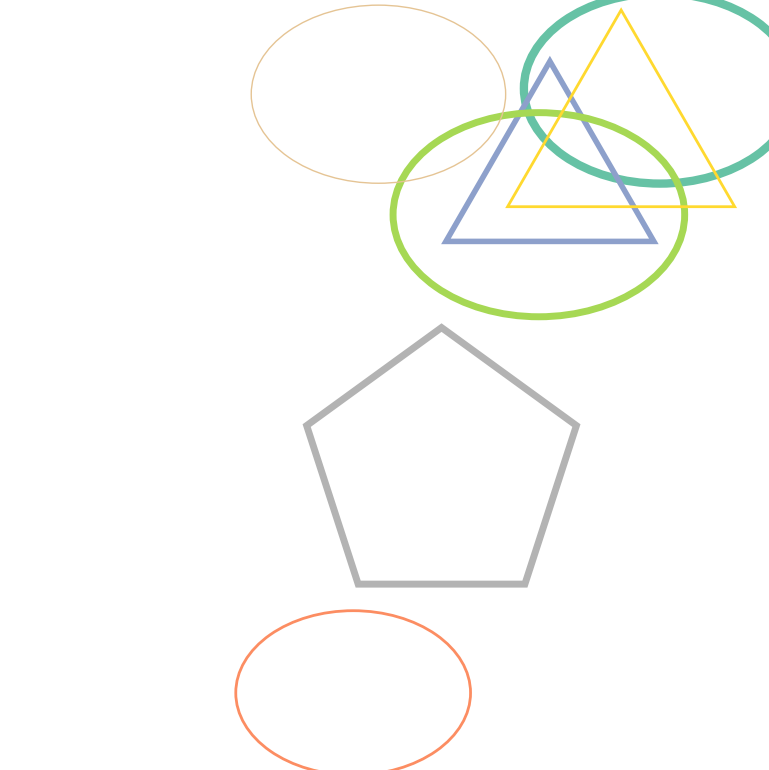[{"shape": "oval", "thickness": 3, "radius": 0.88, "center": [0.857, 0.885]}, {"shape": "oval", "thickness": 1, "radius": 0.76, "center": [0.459, 0.1]}, {"shape": "triangle", "thickness": 2, "radius": 0.78, "center": [0.714, 0.764]}, {"shape": "oval", "thickness": 2.5, "radius": 0.95, "center": [0.7, 0.721]}, {"shape": "triangle", "thickness": 1, "radius": 0.85, "center": [0.807, 0.817]}, {"shape": "oval", "thickness": 0.5, "radius": 0.83, "center": [0.491, 0.878]}, {"shape": "pentagon", "thickness": 2.5, "radius": 0.92, "center": [0.573, 0.39]}]